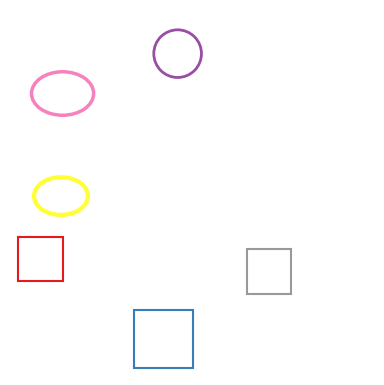[{"shape": "square", "thickness": 1.5, "radius": 0.29, "center": [0.105, 0.327]}, {"shape": "square", "thickness": 1.5, "radius": 0.38, "center": [0.425, 0.119]}, {"shape": "circle", "thickness": 2, "radius": 0.31, "center": [0.461, 0.861]}, {"shape": "oval", "thickness": 3, "radius": 0.35, "center": [0.158, 0.491]}, {"shape": "oval", "thickness": 2.5, "radius": 0.4, "center": [0.163, 0.757]}, {"shape": "square", "thickness": 1.5, "radius": 0.29, "center": [0.699, 0.295]}]